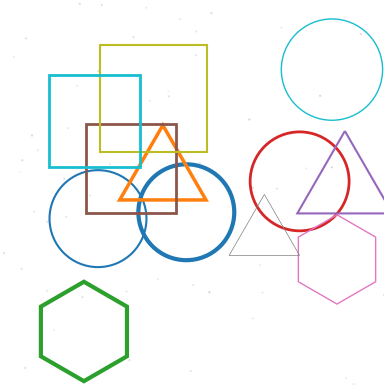[{"shape": "circle", "thickness": 3, "radius": 0.62, "center": [0.484, 0.449]}, {"shape": "circle", "thickness": 1.5, "radius": 0.63, "center": [0.255, 0.432]}, {"shape": "triangle", "thickness": 2.5, "radius": 0.65, "center": [0.423, 0.545]}, {"shape": "hexagon", "thickness": 3, "radius": 0.65, "center": [0.218, 0.139]}, {"shape": "circle", "thickness": 2, "radius": 0.64, "center": [0.778, 0.529]}, {"shape": "triangle", "thickness": 1.5, "radius": 0.71, "center": [0.896, 0.517]}, {"shape": "square", "thickness": 2, "radius": 0.58, "center": [0.34, 0.562]}, {"shape": "hexagon", "thickness": 1, "radius": 0.58, "center": [0.875, 0.326]}, {"shape": "triangle", "thickness": 0.5, "radius": 0.53, "center": [0.687, 0.389]}, {"shape": "square", "thickness": 1.5, "radius": 0.69, "center": [0.398, 0.745]}, {"shape": "square", "thickness": 2, "radius": 0.59, "center": [0.246, 0.686]}, {"shape": "circle", "thickness": 1, "radius": 0.66, "center": [0.862, 0.819]}]